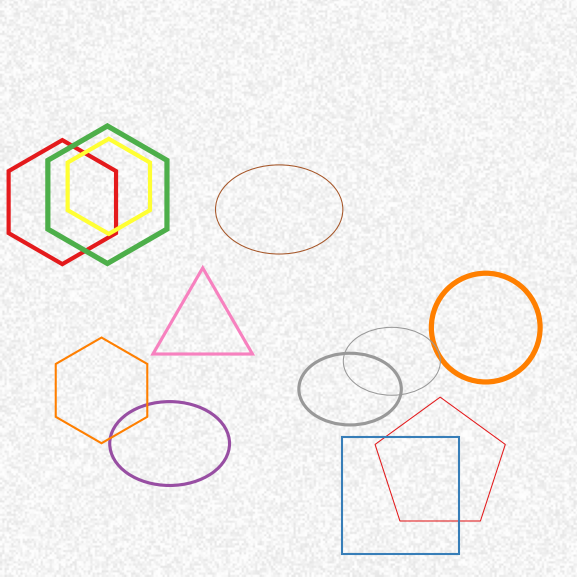[{"shape": "pentagon", "thickness": 0.5, "radius": 0.59, "center": [0.762, 0.193]}, {"shape": "hexagon", "thickness": 2, "radius": 0.54, "center": [0.108, 0.649]}, {"shape": "square", "thickness": 1, "radius": 0.51, "center": [0.694, 0.141]}, {"shape": "hexagon", "thickness": 2.5, "radius": 0.6, "center": [0.186, 0.662]}, {"shape": "oval", "thickness": 1.5, "radius": 0.52, "center": [0.294, 0.231]}, {"shape": "circle", "thickness": 2.5, "radius": 0.47, "center": [0.841, 0.432]}, {"shape": "hexagon", "thickness": 1, "radius": 0.46, "center": [0.176, 0.323]}, {"shape": "hexagon", "thickness": 2, "radius": 0.41, "center": [0.188, 0.676]}, {"shape": "oval", "thickness": 0.5, "radius": 0.55, "center": [0.483, 0.636]}, {"shape": "triangle", "thickness": 1.5, "radius": 0.5, "center": [0.351, 0.436]}, {"shape": "oval", "thickness": 1.5, "radius": 0.44, "center": [0.606, 0.325]}, {"shape": "oval", "thickness": 0.5, "radius": 0.42, "center": [0.678, 0.374]}]